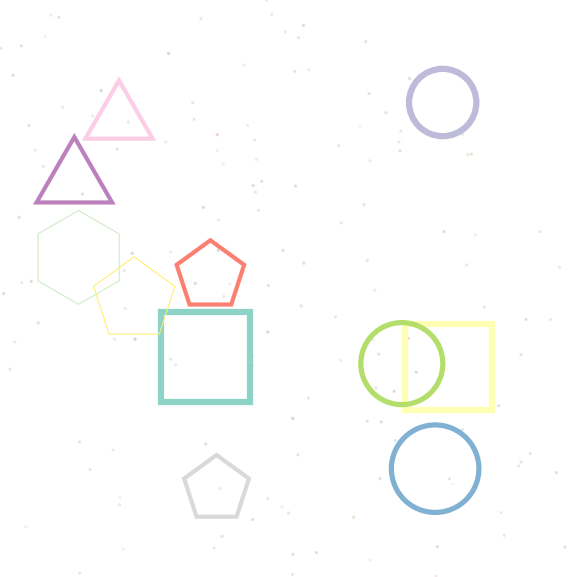[{"shape": "square", "thickness": 3, "radius": 0.39, "center": [0.356, 0.381]}, {"shape": "square", "thickness": 3, "radius": 0.37, "center": [0.776, 0.364]}, {"shape": "circle", "thickness": 3, "radius": 0.29, "center": [0.767, 0.822]}, {"shape": "pentagon", "thickness": 2, "radius": 0.31, "center": [0.364, 0.522]}, {"shape": "circle", "thickness": 2.5, "radius": 0.38, "center": [0.753, 0.188]}, {"shape": "circle", "thickness": 2.5, "radius": 0.35, "center": [0.696, 0.37]}, {"shape": "triangle", "thickness": 2, "radius": 0.34, "center": [0.206, 0.793]}, {"shape": "pentagon", "thickness": 2, "radius": 0.3, "center": [0.375, 0.152]}, {"shape": "triangle", "thickness": 2, "radius": 0.38, "center": [0.129, 0.686]}, {"shape": "hexagon", "thickness": 0.5, "radius": 0.41, "center": [0.136, 0.553]}, {"shape": "pentagon", "thickness": 0.5, "radius": 0.37, "center": [0.232, 0.48]}]